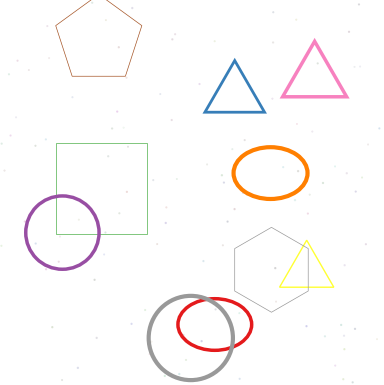[{"shape": "oval", "thickness": 2.5, "radius": 0.48, "center": [0.558, 0.157]}, {"shape": "triangle", "thickness": 2, "radius": 0.45, "center": [0.61, 0.753]}, {"shape": "square", "thickness": 0.5, "radius": 0.59, "center": [0.265, 0.512]}, {"shape": "circle", "thickness": 2.5, "radius": 0.48, "center": [0.162, 0.396]}, {"shape": "oval", "thickness": 3, "radius": 0.48, "center": [0.703, 0.55]}, {"shape": "triangle", "thickness": 1, "radius": 0.41, "center": [0.797, 0.295]}, {"shape": "pentagon", "thickness": 0.5, "radius": 0.59, "center": [0.257, 0.897]}, {"shape": "triangle", "thickness": 2.5, "radius": 0.48, "center": [0.817, 0.797]}, {"shape": "circle", "thickness": 3, "radius": 0.55, "center": [0.496, 0.122]}, {"shape": "hexagon", "thickness": 0.5, "radius": 0.55, "center": [0.705, 0.299]}]